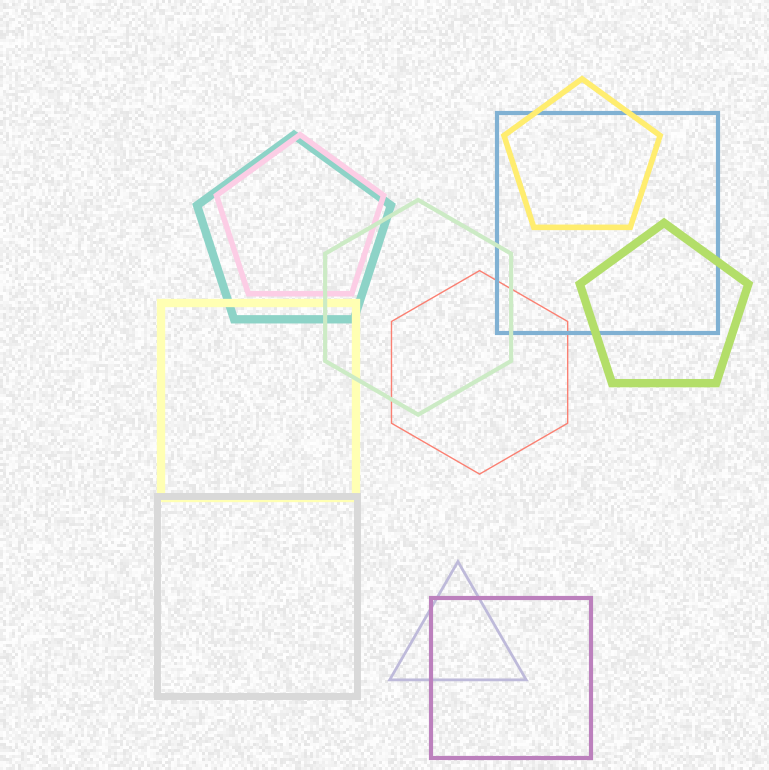[{"shape": "pentagon", "thickness": 3, "radius": 0.66, "center": [0.382, 0.692]}, {"shape": "square", "thickness": 3, "radius": 0.63, "center": [0.336, 0.48]}, {"shape": "triangle", "thickness": 1, "radius": 0.51, "center": [0.595, 0.168]}, {"shape": "hexagon", "thickness": 0.5, "radius": 0.66, "center": [0.623, 0.516]}, {"shape": "square", "thickness": 1.5, "radius": 0.71, "center": [0.789, 0.71]}, {"shape": "pentagon", "thickness": 3, "radius": 0.58, "center": [0.862, 0.596]}, {"shape": "pentagon", "thickness": 2, "radius": 0.57, "center": [0.39, 0.711]}, {"shape": "square", "thickness": 2.5, "radius": 0.65, "center": [0.334, 0.225]}, {"shape": "square", "thickness": 1.5, "radius": 0.52, "center": [0.664, 0.119]}, {"shape": "hexagon", "thickness": 1.5, "radius": 0.7, "center": [0.543, 0.601]}, {"shape": "pentagon", "thickness": 2, "radius": 0.53, "center": [0.756, 0.791]}]